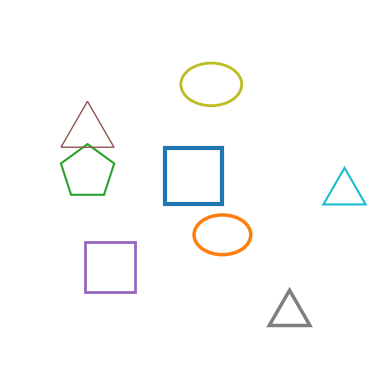[{"shape": "square", "thickness": 3, "radius": 0.37, "center": [0.503, 0.542]}, {"shape": "oval", "thickness": 2.5, "radius": 0.37, "center": [0.578, 0.39]}, {"shape": "pentagon", "thickness": 1.5, "radius": 0.36, "center": [0.227, 0.553]}, {"shape": "square", "thickness": 2, "radius": 0.33, "center": [0.286, 0.306]}, {"shape": "triangle", "thickness": 1, "radius": 0.4, "center": [0.227, 0.657]}, {"shape": "triangle", "thickness": 2.5, "radius": 0.31, "center": [0.752, 0.185]}, {"shape": "oval", "thickness": 2, "radius": 0.4, "center": [0.549, 0.781]}, {"shape": "triangle", "thickness": 1.5, "radius": 0.32, "center": [0.895, 0.501]}]